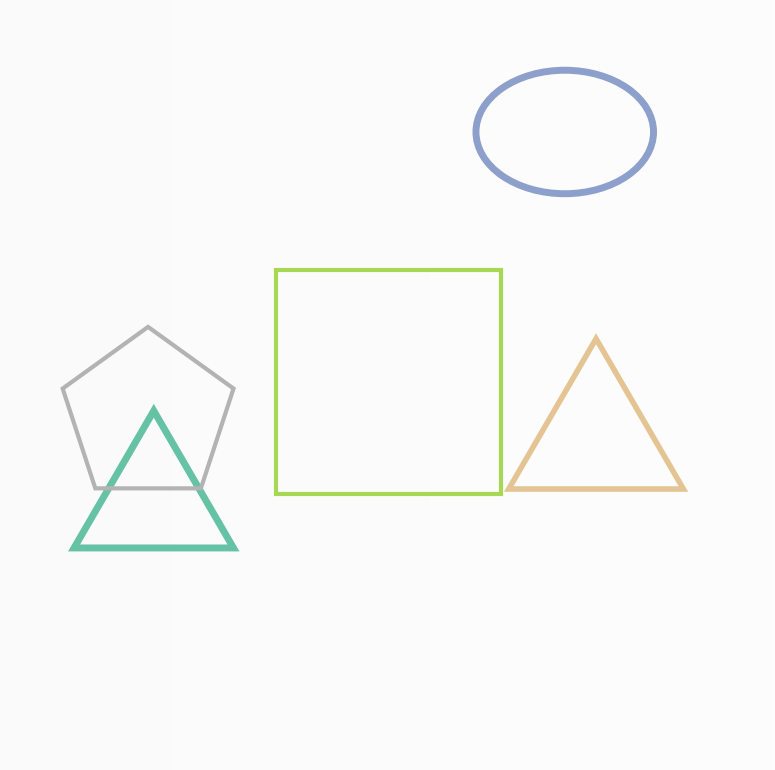[{"shape": "triangle", "thickness": 2.5, "radius": 0.59, "center": [0.198, 0.348]}, {"shape": "oval", "thickness": 2.5, "radius": 0.57, "center": [0.729, 0.829]}, {"shape": "square", "thickness": 1.5, "radius": 0.73, "center": [0.501, 0.504]}, {"shape": "triangle", "thickness": 2, "radius": 0.65, "center": [0.769, 0.43]}, {"shape": "pentagon", "thickness": 1.5, "radius": 0.58, "center": [0.191, 0.46]}]